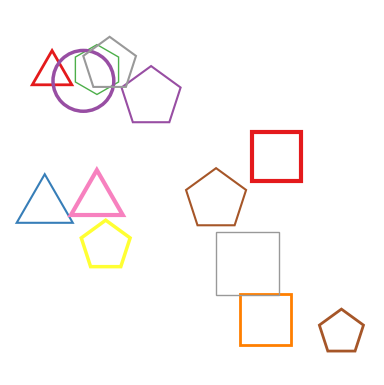[{"shape": "triangle", "thickness": 2, "radius": 0.3, "center": [0.135, 0.809]}, {"shape": "square", "thickness": 3, "radius": 0.32, "center": [0.718, 0.594]}, {"shape": "triangle", "thickness": 1.5, "radius": 0.42, "center": [0.116, 0.463]}, {"shape": "hexagon", "thickness": 1, "radius": 0.32, "center": [0.252, 0.819]}, {"shape": "circle", "thickness": 2.5, "radius": 0.39, "center": [0.217, 0.79]}, {"shape": "pentagon", "thickness": 1.5, "radius": 0.4, "center": [0.392, 0.748]}, {"shape": "square", "thickness": 2, "radius": 0.33, "center": [0.689, 0.171]}, {"shape": "pentagon", "thickness": 2.5, "radius": 0.33, "center": [0.275, 0.361]}, {"shape": "pentagon", "thickness": 2, "radius": 0.3, "center": [0.887, 0.137]}, {"shape": "pentagon", "thickness": 1.5, "radius": 0.41, "center": [0.561, 0.481]}, {"shape": "triangle", "thickness": 3, "radius": 0.39, "center": [0.252, 0.48]}, {"shape": "pentagon", "thickness": 1.5, "radius": 0.36, "center": [0.285, 0.832]}, {"shape": "square", "thickness": 1, "radius": 0.41, "center": [0.643, 0.316]}]